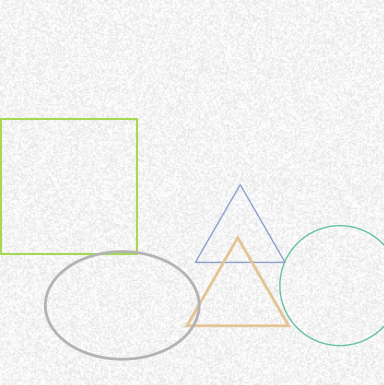[{"shape": "circle", "thickness": 1, "radius": 0.78, "center": [0.883, 0.258]}, {"shape": "triangle", "thickness": 1, "radius": 0.67, "center": [0.624, 0.386]}, {"shape": "square", "thickness": 1.5, "radius": 0.88, "center": [0.18, 0.516]}, {"shape": "triangle", "thickness": 2, "radius": 0.76, "center": [0.618, 0.23]}, {"shape": "oval", "thickness": 2, "radius": 1.0, "center": [0.317, 0.207]}]